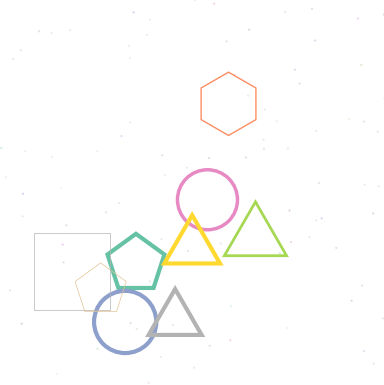[{"shape": "pentagon", "thickness": 3, "radius": 0.39, "center": [0.353, 0.315]}, {"shape": "hexagon", "thickness": 1, "radius": 0.41, "center": [0.594, 0.73]}, {"shape": "circle", "thickness": 3, "radius": 0.4, "center": [0.325, 0.164]}, {"shape": "circle", "thickness": 2.5, "radius": 0.39, "center": [0.539, 0.481]}, {"shape": "triangle", "thickness": 2, "radius": 0.47, "center": [0.664, 0.382]}, {"shape": "triangle", "thickness": 3, "radius": 0.42, "center": [0.499, 0.357]}, {"shape": "pentagon", "thickness": 0.5, "radius": 0.35, "center": [0.261, 0.247]}, {"shape": "triangle", "thickness": 3, "radius": 0.4, "center": [0.455, 0.17]}, {"shape": "square", "thickness": 0.5, "radius": 0.5, "center": [0.187, 0.295]}]